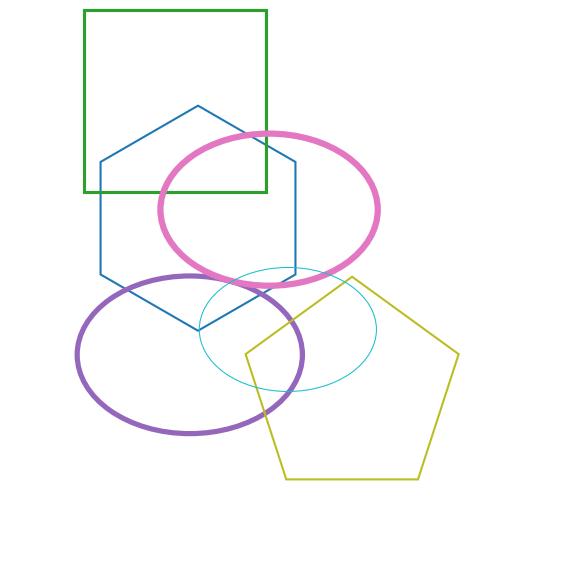[{"shape": "hexagon", "thickness": 1, "radius": 0.97, "center": [0.343, 0.621]}, {"shape": "square", "thickness": 1.5, "radius": 0.79, "center": [0.304, 0.825]}, {"shape": "oval", "thickness": 2.5, "radius": 0.98, "center": [0.329, 0.385]}, {"shape": "oval", "thickness": 3, "radius": 0.94, "center": [0.466, 0.636]}, {"shape": "pentagon", "thickness": 1, "radius": 0.97, "center": [0.61, 0.326]}, {"shape": "oval", "thickness": 0.5, "radius": 0.77, "center": [0.498, 0.429]}]